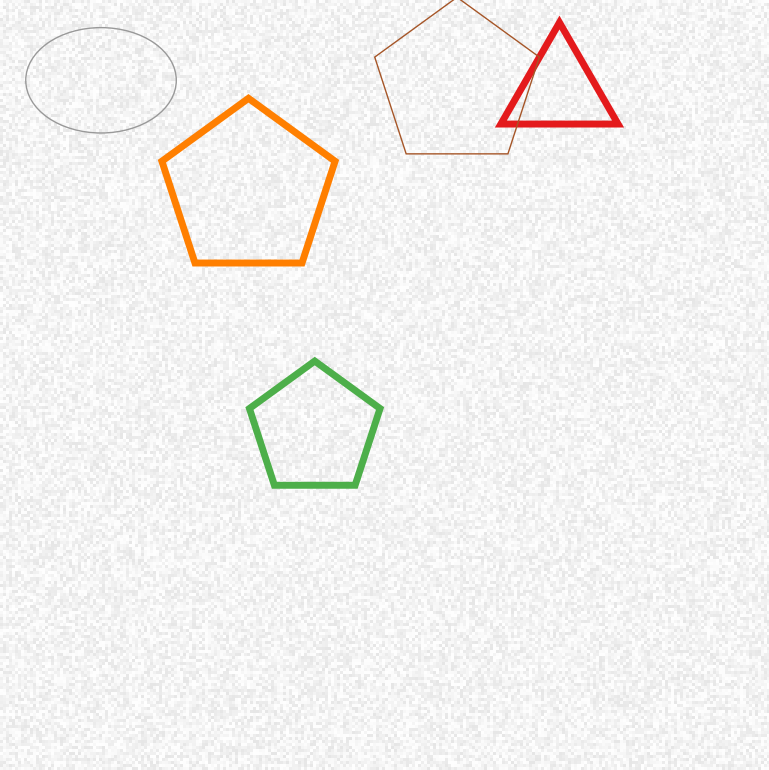[{"shape": "triangle", "thickness": 2.5, "radius": 0.44, "center": [0.727, 0.883]}, {"shape": "pentagon", "thickness": 2.5, "radius": 0.45, "center": [0.409, 0.442]}, {"shape": "pentagon", "thickness": 2.5, "radius": 0.59, "center": [0.323, 0.754]}, {"shape": "pentagon", "thickness": 0.5, "radius": 0.56, "center": [0.594, 0.891]}, {"shape": "oval", "thickness": 0.5, "radius": 0.49, "center": [0.131, 0.896]}]